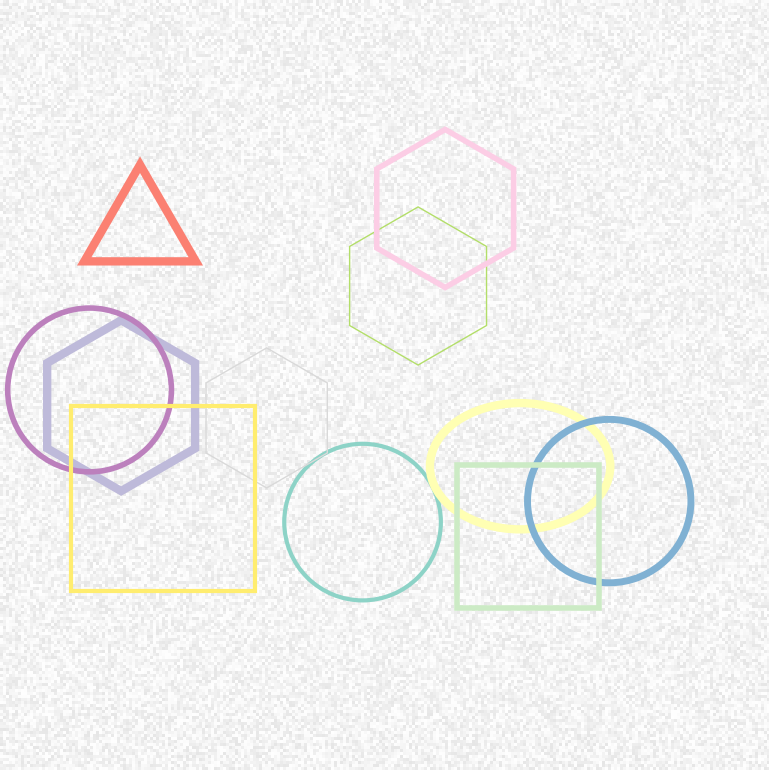[{"shape": "circle", "thickness": 1.5, "radius": 0.51, "center": [0.471, 0.322]}, {"shape": "oval", "thickness": 3, "radius": 0.59, "center": [0.675, 0.395]}, {"shape": "hexagon", "thickness": 3, "radius": 0.55, "center": [0.157, 0.473]}, {"shape": "triangle", "thickness": 3, "radius": 0.42, "center": [0.182, 0.702]}, {"shape": "circle", "thickness": 2.5, "radius": 0.53, "center": [0.791, 0.349]}, {"shape": "hexagon", "thickness": 0.5, "radius": 0.51, "center": [0.543, 0.629]}, {"shape": "hexagon", "thickness": 2, "radius": 0.51, "center": [0.578, 0.729]}, {"shape": "hexagon", "thickness": 0.5, "radius": 0.45, "center": [0.346, 0.457]}, {"shape": "circle", "thickness": 2, "radius": 0.53, "center": [0.116, 0.494]}, {"shape": "square", "thickness": 2, "radius": 0.46, "center": [0.686, 0.303]}, {"shape": "square", "thickness": 1.5, "radius": 0.6, "center": [0.212, 0.353]}]